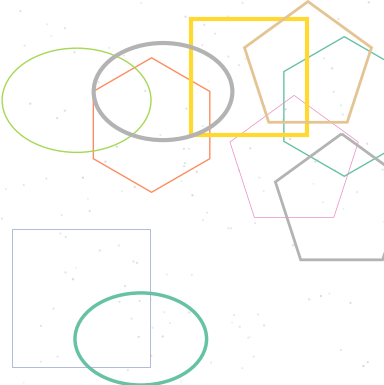[{"shape": "hexagon", "thickness": 1, "radius": 0.91, "center": [0.894, 0.723]}, {"shape": "oval", "thickness": 2.5, "radius": 0.85, "center": [0.366, 0.12]}, {"shape": "hexagon", "thickness": 1, "radius": 0.87, "center": [0.394, 0.675]}, {"shape": "square", "thickness": 0.5, "radius": 0.9, "center": [0.21, 0.226]}, {"shape": "pentagon", "thickness": 0.5, "radius": 0.88, "center": [0.764, 0.577]}, {"shape": "oval", "thickness": 1, "radius": 0.97, "center": [0.199, 0.74]}, {"shape": "square", "thickness": 3, "radius": 0.76, "center": [0.646, 0.8]}, {"shape": "pentagon", "thickness": 2, "radius": 0.87, "center": [0.8, 0.823]}, {"shape": "pentagon", "thickness": 2, "radius": 0.9, "center": [0.887, 0.472]}, {"shape": "oval", "thickness": 3, "radius": 0.9, "center": [0.423, 0.762]}]